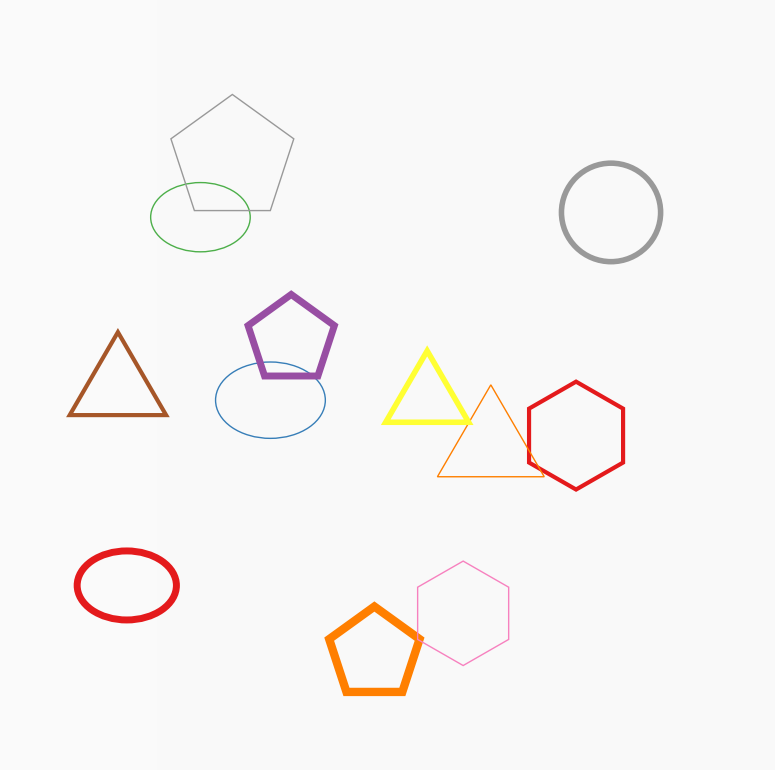[{"shape": "oval", "thickness": 2.5, "radius": 0.32, "center": [0.164, 0.24]}, {"shape": "hexagon", "thickness": 1.5, "radius": 0.35, "center": [0.743, 0.434]}, {"shape": "oval", "thickness": 0.5, "radius": 0.35, "center": [0.349, 0.48]}, {"shape": "oval", "thickness": 0.5, "radius": 0.32, "center": [0.259, 0.718]}, {"shape": "pentagon", "thickness": 2.5, "radius": 0.29, "center": [0.376, 0.559]}, {"shape": "pentagon", "thickness": 3, "radius": 0.31, "center": [0.483, 0.151]}, {"shape": "triangle", "thickness": 0.5, "radius": 0.4, "center": [0.633, 0.421]}, {"shape": "triangle", "thickness": 2, "radius": 0.31, "center": [0.551, 0.483]}, {"shape": "triangle", "thickness": 1.5, "radius": 0.36, "center": [0.152, 0.497]}, {"shape": "hexagon", "thickness": 0.5, "radius": 0.34, "center": [0.598, 0.203]}, {"shape": "pentagon", "thickness": 0.5, "radius": 0.42, "center": [0.3, 0.794]}, {"shape": "circle", "thickness": 2, "radius": 0.32, "center": [0.788, 0.724]}]